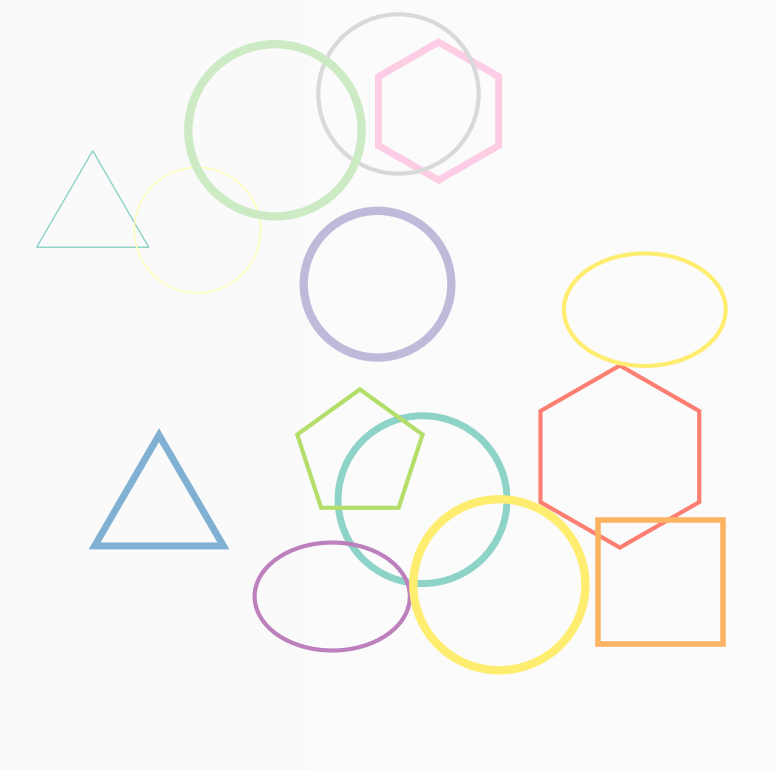[{"shape": "triangle", "thickness": 0.5, "radius": 0.42, "center": [0.12, 0.721]}, {"shape": "circle", "thickness": 2.5, "radius": 0.54, "center": [0.545, 0.351]}, {"shape": "circle", "thickness": 0.5, "radius": 0.41, "center": [0.255, 0.701]}, {"shape": "circle", "thickness": 3, "radius": 0.48, "center": [0.487, 0.631]}, {"shape": "hexagon", "thickness": 1.5, "radius": 0.59, "center": [0.8, 0.407]}, {"shape": "triangle", "thickness": 2.5, "radius": 0.48, "center": [0.205, 0.339]}, {"shape": "square", "thickness": 2, "radius": 0.4, "center": [0.852, 0.244]}, {"shape": "pentagon", "thickness": 1.5, "radius": 0.43, "center": [0.464, 0.409]}, {"shape": "hexagon", "thickness": 2.5, "radius": 0.45, "center": [0.566, 0.856]}, {"shape": "circle", "thickness": 1.5, "radius": 0.52, "center": [0.514, 0.878]}, {"shape": "oval", "thickness": 1.5, "radius": 0.5, "center": [0.429, 0.225]}, {"shape": "circle", "thickness": 3, "radius": 0.56, "center": [0.355, 0.831]}, {"shape": "circle", "thickness": 3, "radius": 0.56, "center": [0.644, 0.241]}, {"shape": "oval", "thickness": 1.5, "radius": 0.52, "center": [0.832, 0.598]}]